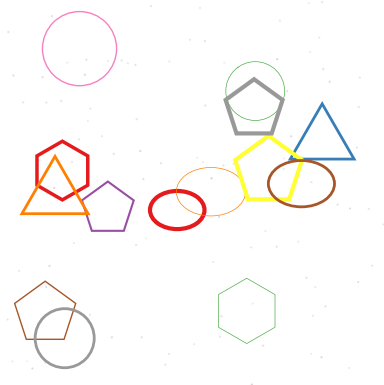[{"shape": "hexagon", "thickness": 2.5, "radius": 0.38, "center": [0.162, 0.557]}, {"shape": "oval", "thickness": 3, "radius": 0.35, "center": [0.46, 0.454]}, {"shape": "triangle", "thickness": 2, "radius": 0.48, "center": [0.837, 0.635]}, {"shape": "circle", "thickness": 0.5, "radius": 0.38, "center": [0.663, 0.763]}, {"shape": "hexagon", "thickness": 0.5, "radius": 0.42, "center": [0.641, 0.192]}, {"shape": "pentagon", "thickness": 1.5, "radius": 0.35, "center": [0.28, 0.458]}, {"shape": "triangle", "thickness": 2, "radius": 0.5, "center": [0.143, 0.495]}, {"shape": "oval", "thickness": 0.5, "radius": 0.45, "center": [0.548, 0.502]}, {"shape": "pentagon", "thickness": 3, "radius": 0.46, "center": [0.698, 0.556]}, {"shape": "pentagon", "thickness": 1, "radius": 0.42, "center": [0.117, 0.186]}, {"shape": "oval", "thickness": 2, "radius": 0.43, "center": [0.783, 0.523]}, {"shape": "circle", "thickness": 1, "radius": 0.48, "center": [0.207, 0.874]}, {"shape": "pentagon", "thickness": 3, "radius": 0.39, "center": [0.66, 0.716]}, {"shape": "circle", "thickness": 2, "radius": 0.38, "center": [0.168, 0.122]}]